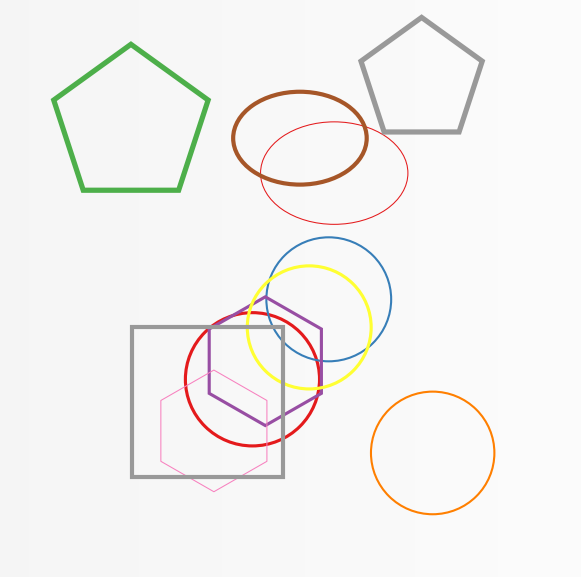[{"shape": "oval", "thickness": 0.5, "radius": 0.63, "center": [0.575, 0.699]}, {"shape": "circle", "thickness": 1.5, "radius": 0.58, "center": [0.434, 0.342]}, {"shape": "circle", "thickness": 1, "radius": 0.54, "center": [0.566, 0.481]}, {"shape": "pentagon", "thickness": 2.5, "radius": 0.7, "center": [0.225, 0.783]}, {"shape": "hexagon", "thickness": 1.5, "radius": 0.56, "center": [0.456, 0.374]}, {"shape": "circle", "thickness": 1, "radius": 0.53, "center": [0.744, 0.215]}, {"shape": "circle", "thickness": 1.5, "radius": 0.53, "center": [0.532, 0.432]}, {"shape": "oval", "thickness": 2, "radius": 0.57, "center": [0.516, 0.76]}, {"shape": "hexagon", "thickness": 0.5, "radius": 0.53, "center": [0.368, 0.253]}, {"shape": "square", "thickness": 2, "radius": 0.65, "center": [0.357, 0.303]}, {"shape": "pentagon", "thickness": 2.5, "radius": 0.55, "center": [0.725, 0.859]}]